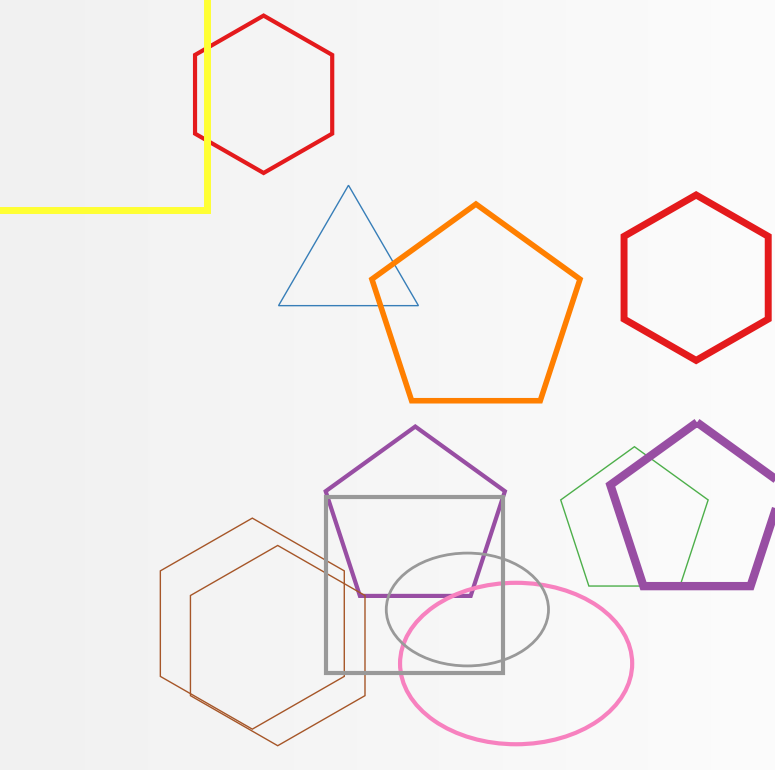[{"shape": "hexagon", "thickness": 2.5, "radius": 0.54, "center": [0.898, 0.639]}, {"shape": "hexagon", "thickness": 1.5, "radius": 0.51, "center": [0.34, 0.878]}, {"shape": "triangle", "thickness": 0.5, "radius": 0.52, "center": [0.45, 0.655]}, {"shape": "pentagon", "thickness": 0.5, "radius": 0.5, "center": [0.819, 0.32]}, {"shape": "pentagon", "thickness": 3, "radius": 0.59, "center": [0.899, 0.334]}, {"shape": "pentagon", "thickness": 1.5, "radius": 0.61, "center": [0.536, 0.324]}, {"shape": "pentagon", "thickness": 2, "radius": 0.71, "center": [0.614, 0.594]}, {"shape": "square", "thickness": 2.5, "radius": 0.73, "center": [0.121, 0.873]}, {"shape": "hexagon", "thickness": 0.5, "radius": 0.69, "center": [0.326, 0.19]}, {"shape": "hexagon", "thickness": 0.5, "radius": 0.65, "center": [0.358, 0.162]}, {"shape": "oval", "thickness": 1.5, "radius": 0.75, "center": [0.666, 0.138]}, {"shape": "square", "thickness": 1.5, "radius": 0.57, "center": [0.535, 0.24]}, {"shape": "oval", "thickness": 1, "radius": 0.52, "center": [0.603, 0.208]}]